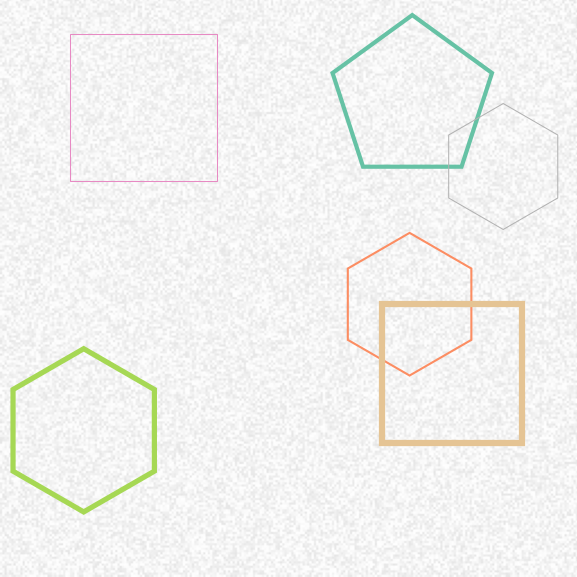[{"shape": "pentagon", "thickness": 2, "radius": 0.73, "center": [0.714, 0.828]}, {"shape": "hexagon", "thickness": 1, "radius": 0.62, "center": [0.709, 0.472]}, {"shape": "square", "thickness": 0.5, "radius": 0.64, "center": [0.248, 0.813]}, {"shape": "hexagon", "thickness": 2.5, "radius": 0.71, "center": [0.145, 0.254]}, {"shape": "square", "thickness": 3, "radius": 0.6, "center": [0.783, 0.352]}, {"shape": "hexagon", "thickness": 0.5, "radius": 0.55, "center": [0.871, 0.711]}]